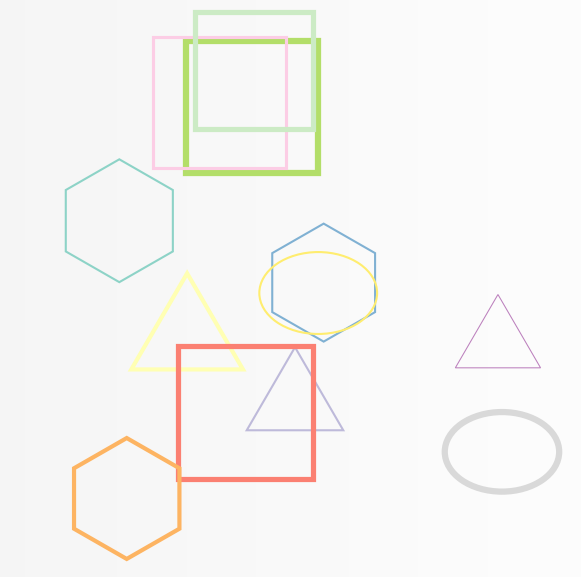[{"shape": "hexagon", "thickness": 1, "radius": 0.53, "center": [0.205, 0.617]}, {"shape": "triangle", "thickness": 2, "radius": 0.55, "center": [0.322, 0.415]}, {"shape": "triangle", "thickness": 1, "radius": 0.48, "center": [0.508, 0.302]}, {"shape": "square", "thickness": 2.5, "radius": 0.58, "center": [0.423, 0.285]}, {"shape": "hexagon", "thickness": 1, "radius": 0.51, "center": [0.557, 0.51]}, {"shape": "hexagon", "thickness": 2, "radius": 0.52, "center": [0.218, 0.136]}, {"shape": "square", "thickness": 3, "radius": 0.57, "center": [0.433, 0.814]}, {"shape": "square", "thickness": 1.5, "radius": 0.57, "center": [0.378, 0.821]}, {"shape": "oval", "thickness": 3, "radius": 0.49, "center": [0.864, 0.217]}, {"shape": "triangle", "thickness": 0.5, "radius": 0.42, "center": [0.857, 0.405]}, {"shape": "square", "thickness": 2.5, "radius": 0.51, "center": [0.437, 0.877]}, {"shape": "oval", "thickness": 1, "radius": 0.51, "center": [0.547, 0.492]}]